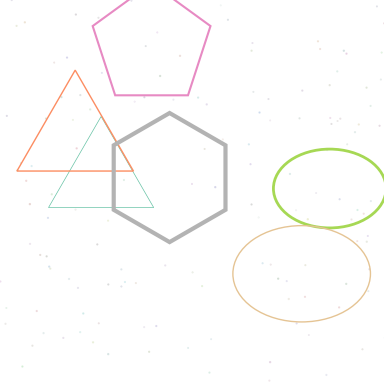[{"shape": "triangle", "thickness": 0.5, "radius": 0.79, "center": [0.263, 0.54]}, {"shape": "triangle", "thickness": 1, "radius": 0.87, "center": [0.195, 0.643]}, {"shape": "pentagon", "thickness": 1.5, "radius": 0.8, "center": [0.394, 0.883]}, {"shape": "oval", "thickness": 2, "radius": 0.73, "center": [0.856, 0.51]}, {"shape": "oval", "thickness": 1, "radius": 0.89, "center": [0.784, 0.289]}, {"shape": "hexagon", "thickness": 3, "radius": 0.84, "center": [0.441, 0.539]}]